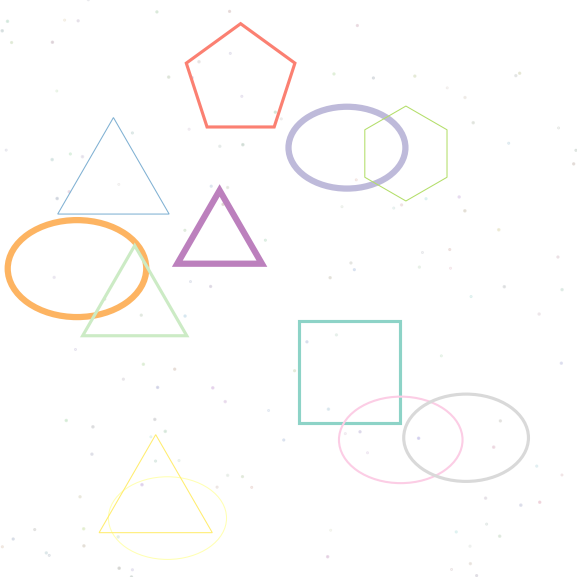[{"shape": "square", "thickness": 1.5, "radius": 0.44, "center": [0.605, 0.355]}, {"shape": "oval", "thickness": 0.5, "radius": 0.51, "center": [0.29, 0.102]}, {"shape": "oval", "thickness": 3, "radius": 0.51, "center": [0.601, 0.743]}, {"shape": "pentagon", "thickness": 1.5, "radius": 0.49, "center": [0.417, 0.859]}, {"shape": "triangle", "thickness": 0.5, "radius": 0.56, "center": [0.196, 0.684]}, {"shape": "oval", "thickness": 3, "radius": 0.6, "center": [0.133, 0.534]}, {"shape": "hexagon", "thickness": 0.5, "radius": 0.41, "center": [0.703, 0.733]}, {"shape": "oval", "thickness": 1, "radius": 0.53, "center": [0.694, 0.237]}, {"shape": "oval", "thickness": 1.5, "radius": 0.54, "center": [0.807, 0.241]}, {"shape": "triangle", "thickness": 3, "radius": 0.42, "center": [0.38, 0.585]}, {"shape": "triangle", "thickness": 1.5, "radius": 0.52, "center": [0.233, 0.47]}, {"shape": "triangle", "thickness": 0.5, "radius": 0.57, "center": [0.27, 0.133]}]